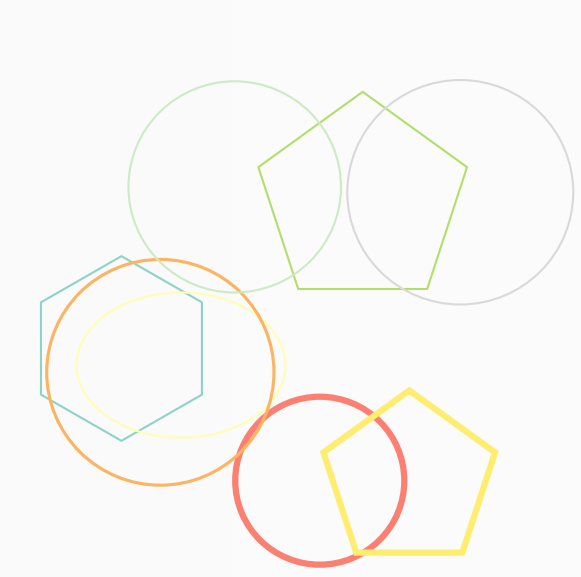[{"shape": "hexagon", "thickness": 1, "radius": 0.8, "center": [0.209, 0.396]}, {"shape": "oval", "thickness": 1, "radius": 0.9, "center": [0.311, 0.367]}, {"shape": "circle", "thickness": 3, "radius": 0.73, "center": [0.55, 0.167]}, {"shape": "circle", "thickness": 1.5, "radius": 0.98, "center": [0.276, 0.354]}, {"shape": "pentagon", "thickness": 1, "radius": 0.94, "center": [0.624, 0.651]}, {"shape": "circle", "thickness": 1, "radius": 0.97, "center": [0.792, 0.666]}, {"shape": "circle", "thickness": 1, "radius": 0.91, "center": [0.404, 0.676]}, {"shape": "pentagon", "thickness": 3, "radius": 0.78, "center": [0.704, 0.168]}]